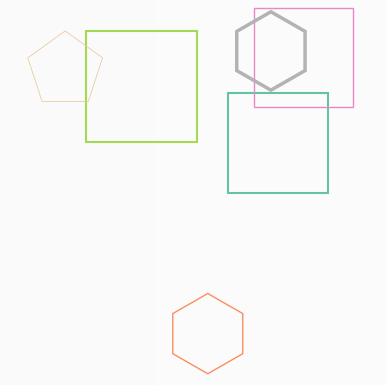[{"shape": "square", "thickness": 1.5, "radius": 0.65, "center": [0.716, 0.629]}, {"shape": "hexagon", "thickness": 1, "radius": 0.52, "center": [0.536, 0.133]}, {"shape": "square", "thickness": 1, "radius": 0.64, "center": [0.784, 0.85]}, {"shape": "square", "thickness": 1.5, "radius": 0.72, "center": [0.366, 0.775]}, {"shape": "pentagon", "thickness": 0.5, "radius": 0.51, "center": [0.168, 0.818]}, {"shape": "hexagon", "thickness": 2.5, "radius": 0.51, "center": [0.699, 0.868]}]